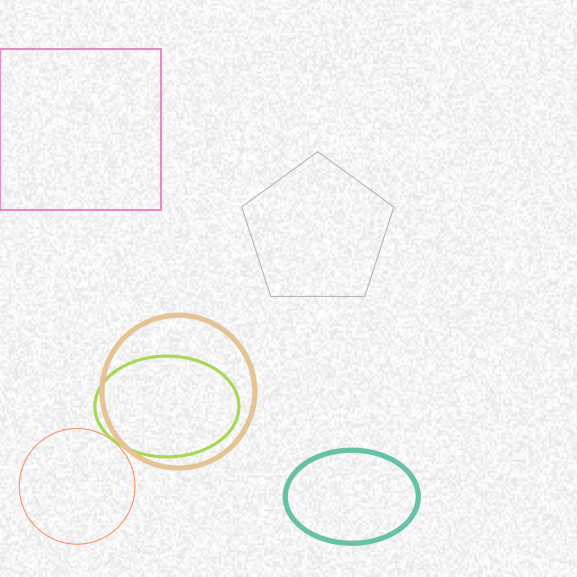[{"shape": "oval", "thickness": 2.5, "radius": 0.58, "center": [0.609, 0.139]}, {"shape": "circle", "thickness": 0.5, "radius": 0.5, "center": [0.134, 0.157]}, {"shape": "square", "thickness": 1, "radius": 0.7, "center": [0.139, 0.775]}, {"shape": "oval", "thickness": 1.5, "radius": 0.62, "center": [0.289, 0.295]}, {"shape": "circle", "thickness": 2.5, "radius": 0.66, "center": [0.309, 0.321]}, {"shape": "pentagon", "thickness": 0.5, "radius": 0.69, "center": [0.55, 0.598]}]